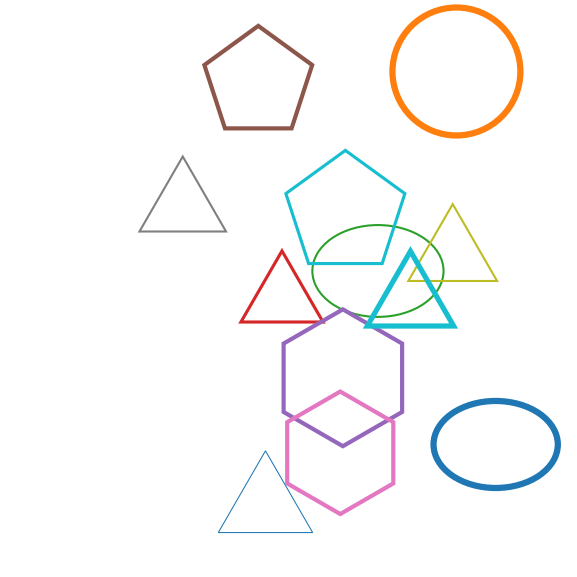[{"shape": "triangle", "thickness": 0.5, "radius": 0.47, "center": [0.46, 0.124]}, {"shape": "oval", "thickness": 3, "radius": 0.54, "center": [0.858, 0.229]}, {"shape": "circle", "thickness": 3, "radius": 0.55, "center": [0.79, 0.875]}, {"shape": "oval", "thickness": 1, "radius": 0.57, "center": [0.654, 0.53]}, {"shape": "triangle", "thickness": 1.5, "radius": 0.41, "center": [0.488, 0.483]}, {"shape": "hexagon", "thickness": 2, "radius": 0.59, "center": [0.594, 0.345]}, {"shape": "pentagon", "thickness": 2, "radius": 0.49, "center": [0.447, 0.856]}, {"shape": "hexagon", "thickness": 2, "radius": 0.53, "center": [0.589, 0.215]}, {"shape": "triangle", "thickness": 1, "radius": 0.43, "center": [0.316, 0.642]}, {"shape": "triangle", "thickness": 1, "radius": 0.44, "center": [0.784, 0.557]}, {"shape": "triangle", "thickness": 2.5, "radius": 0.43, "center": [0.711, 0.478]}, {"shape": "pentagon", "thickness": 1.5, "radius": 0.54, "center": [0.598, 0.63]}]